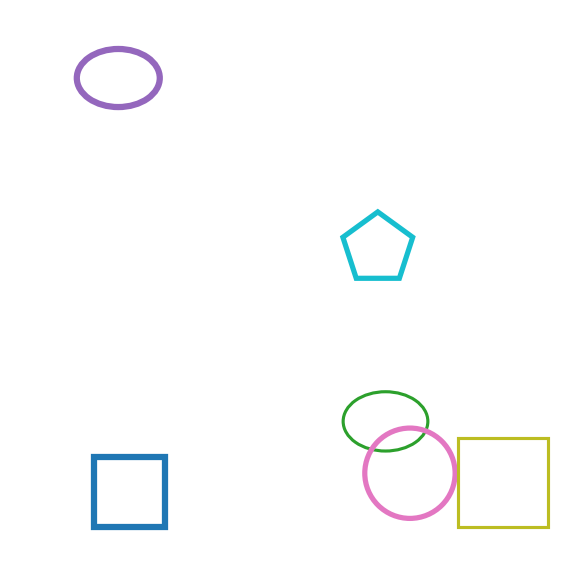[{"shape": "square", "thickness": 3, "radius": 0.31, "center": [0.224, 0.147]}, {"shape": "oval", "thickness": 1.5, "radius": 0.37, "center": [0.668, 0.269]}, {"shape": "oval", "thickness": 3, "radius": 0.36, "center": [0.205, 0.864]}, {"shape": "circle", "thickness": 2.5, "radius": 0.39, "center": [0.71, 0.18]}, {"shape": "square", "thickness": 1.5, "radius": 0.39, "center": [0.871, 0.164]}, {"shape": "pentagon", "thickness": 2.5, "radius": 0.32, "center": [0.654, 0.569]}]